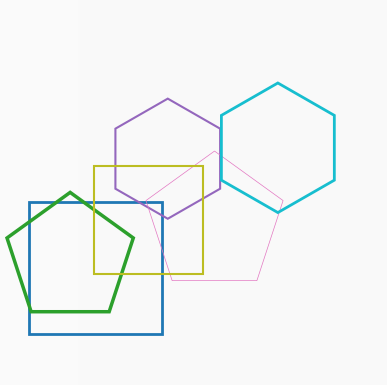[{"shape": "square", "thickness": 2, "radius": 0.86, "center": [0.246, 0.304]}, {"shape": "pentagon", "thickness": 2.5, "radius": 0.86, "center": [0.181, 0.329]}, {"shape": "hexagon", "thickness": 1.5, "radius": 0.78, "center": [0.433, 0.588]}, {"shape": "pentagon", "thickness": 0.5, "radius": 0.93, "center": [0.554, 0.422]}, {"shape": "square", "thickness": 1.5, "radius": 0.7, "center": [0.382, 0.428]}, {"shape": "hexagon", "thickness": 2, "radius": 0.84, "center": [0.717, 0.616]}]